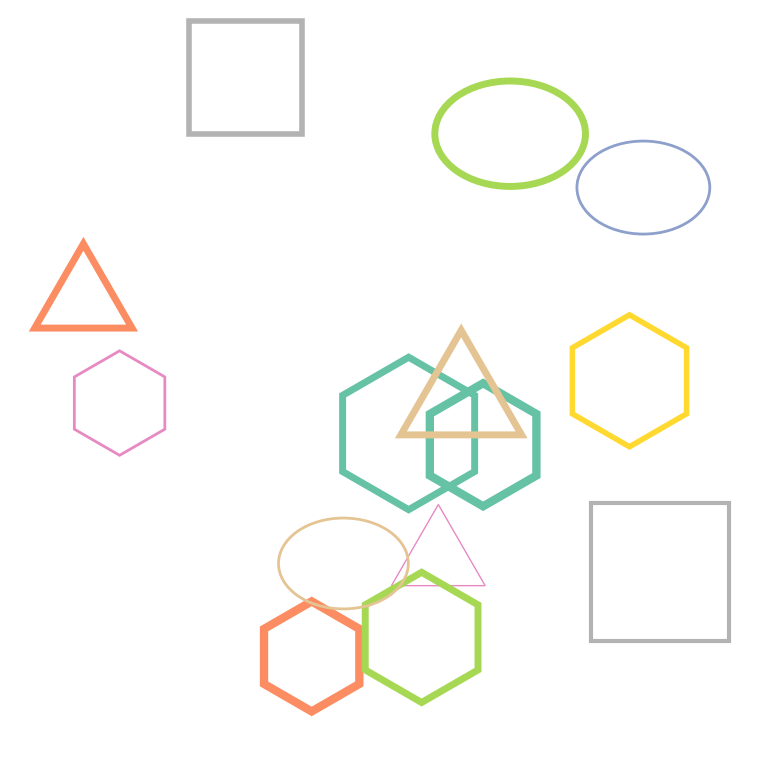[{"shape": "hexagon", "thickness": 3, "radius": 0.4, "center": [0.627, 0.422]}, {"shape": "hexagon", "thickness": 2.5, "radius": 0.5, "center": [0.531, 0.437]}, {"shape": "triangle", "thickness": 2.5, "radius": 0.36, "center": [0.108, 0.61]}, {"shape": "hexagon", "thickness": 3, "radius": 0.36, "center": [0.405, 0.148]}, {"shape": "oval", "thickness": 1, "radius": 0.43, "center": [0.836, 0.756]}, {"shape": "hexagon", "thickness": 1, "radius": 0.34, "center": [0.155, 0.477]}, {"shape": "triangle", "thickness": 0.5, "radius": 0.35, "center": [0.569, 0.275]}, {"shape": "hexagon", "thickness": 2.5, "radius": 0.42, "center": [0.548, 0.172]}, {"shape": "oval", "thickness": 2.5, "radius": 0.49, "center": [0.663, 0.826]}, {"shape": "hexagon", "thickness": 2, "radius": 0.43, "center": [0.817, 0.505]}, {"shape": "triangle", "thickness": 2.5, "radius": 0.45, "center": [0.599, 0.48]}, {"shape": "oval", "thickness": 1, "radius": 0.42, "center": [0.446, 0.268]}, {"shape": "square", "thickness": 2, "radius": 0.37, "center": [0.319, 0.899]}, {"shape": "square", "thickness": 1.5, "radius": 0.45, "center": [0.857, 0.257]}]